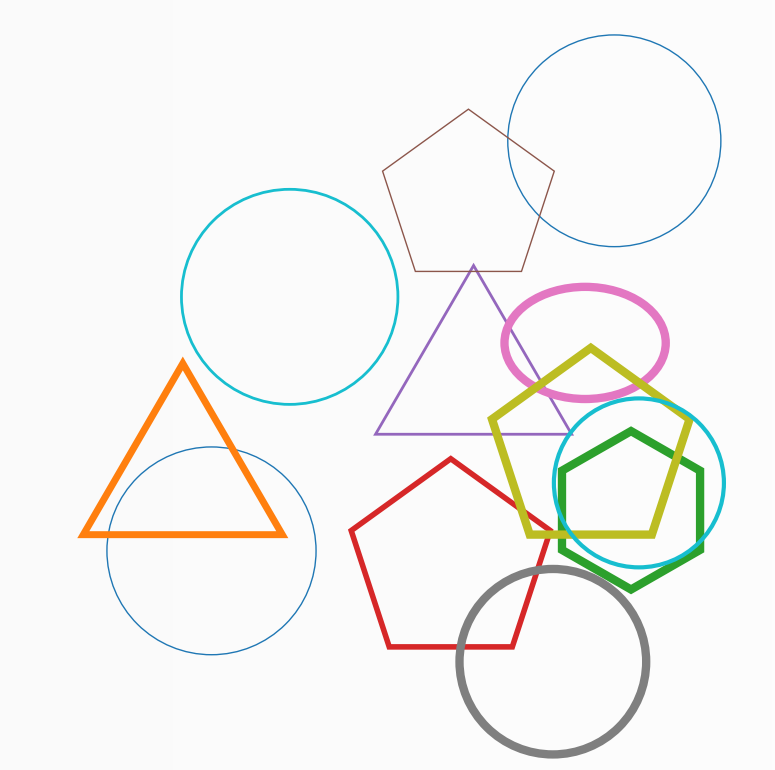[{"shape": "circle", "thickness": 0.5, "radius": 0.69, "center": [0.793, 0.817]}, {"shape": "circle", "thickness": 0.5, "radius": 0.67, "center": [0.273, 0.285]}, {"shape": "triangle", "thickness": 2.5, "radius": 0.74, "center": [0.236, 0.38]}, {"shape": "hexagon", "thickness": 3, "radius": 0.51, "center": [0.814, 0.337]}, {"shape": "pentagon", "thickness": 2, "radius": 0.68, "center": [0.582, 0.269]}, {"shape": "triangle", "thickness": 1, "radius": 0.73, "center": [0.611, 0.509]}, {"shape": "pentagon", "thickness": 0.5, "radius": 0.58, "center": [0.604, 0.742]}, {"shape": "oval", "thickness": 3, "radius": 0.52, "center": [0.755, 0.555]}, {"shape": "circle", "thickness": 3, "radius": 0.6, "center": [0.713, 0.141]}, {"shape": "pentagon", "thickness": 3, "radius": 0.67, "center": [0.762, 0.414]}, {"shape": "circle", "thickness": 1.5, "radius": 0.55, "center": [0.824, 0.373]}, {"shape": "circle", "thickness": 1, "radius": 0.7, "center": [0.374, 0.614]}]